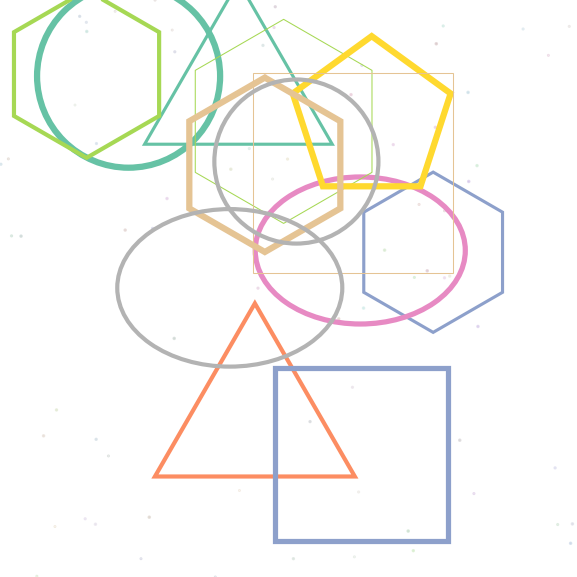[{"shape": "circle", "thickness": 3, "radius": 0.79, "center": [0.223, 0.867]}, {"shape": "triangle", "thickness": 1.5, "radius": 0.94, "center": [0.413, 0.843]}, {"shape": "triangle", "thickness": 2, "radius": 1.0, "center": [0.441, 0.274]}, {"shape": "hexagon", "thickness": 1.5, "radius": 0.69, "center": [0.75, 0.562]}, {"shape": "square", "thickness": 2.5, "radius": 0.75, "center": [0.627, 0.212]}, {"shape": "oval", "thickness": 2.5, "radius": 0.91, "center": [0.624, 0.565]}, {"shape": "hexagon", "thickness": 0.5, "radius": 0.88, "center": [0.491, 0.789]}, {"shape": "hexagon", "thickness": 2, "radius": 0.73, "center": [0.15, 0.871]}, {"shape": "pentagon", "thickness": 3, "radius": 0.72, "center": [0.644, 0.793]}, {"shape": "square", "thickness": 0.5, "radius": 0.87, "center": [0.611, 0.699]}, {"shape": "hexagon", "thickness": 3, "radius": 0.75, "center": [0.459, 0.714]}, {"shape": "oval", "thickness": 2, "radius": 0.97, "center": [0.398, 0.501]}, {"shape": "circle", "thickness": 2, "radius": 0.71, "center": [0.513, 0.719]}]